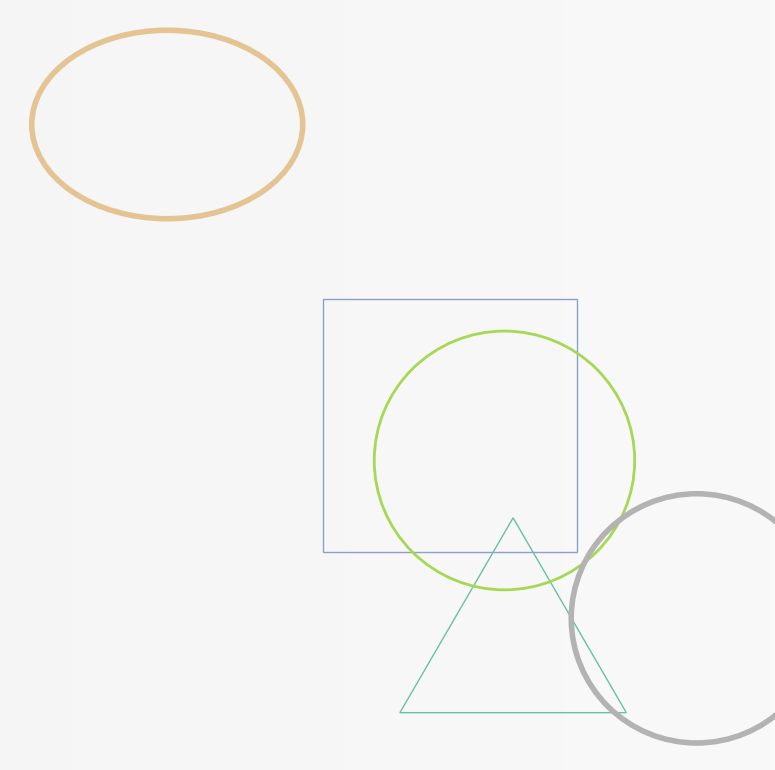[{"shape": "triangle", "thickness": 0.5, "radius": 0.84, "center": [0.662, 0.159]}, {"shape": "square", "thickness": 0.5, "radius": 0.82, "center": [0.581, 0.448]}, {"shape": "circle", "thickness": 1, "radius": 0.84, "center": [0.651, 0.402]}, {"shape": "oval", "thickness": 2, "radius": 0.87, "center": [0.216, 0.838]}, {"shape": "circle", "thickness": 2, "radius": 0.81, "center": [0.899, 0.197]}]